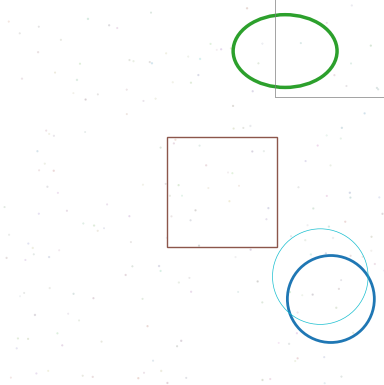[{"shape": "circle", "thickness": 2, "radius": 0.56, "center": [0.859, 0.223]}, {"shape": "oval", "thickness": 2.5, "radius": 0.67, "center": [0.741, 0.867]}, {"shape": "square", "thickness": 1, "radius": 0.72, "center": [0.577, 0.5]}, {"shape": "square", "thickness": 0.5, "radius": 0.73, "center": [0.86, 0.895]}, {"shape": "circle", "thickness": 0.5, "radius": 0.62, "center": [0.832, 0.282]}]